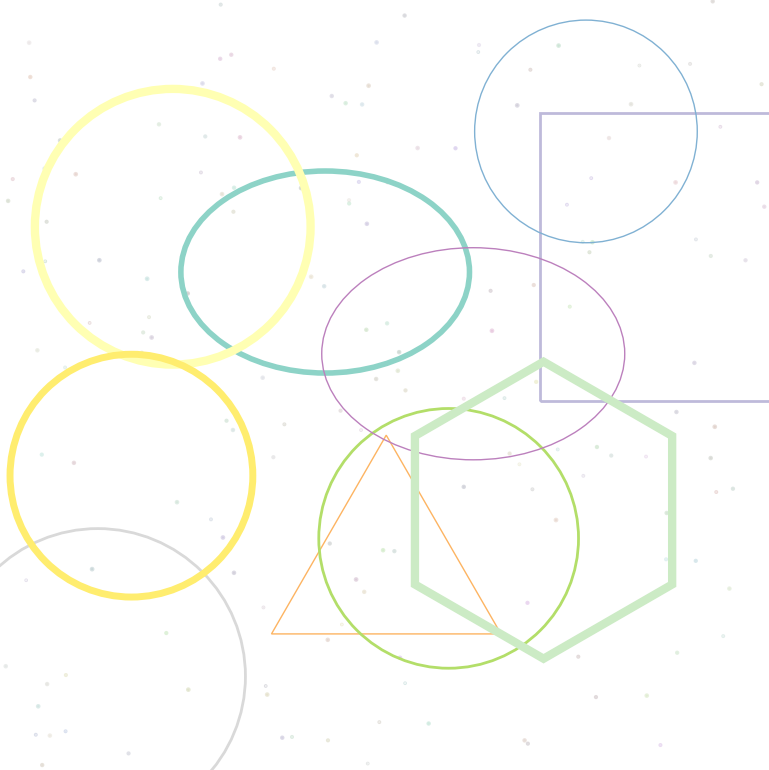[{"shape": "oval", "thickness": 2, "radius": 0.94, "center": [0.422, 0.647]}, {"shape": "circle", "thickness": 3, "radius": 0.9, "center": [0.224, 0.706]}, {"shape": "square", "thickness": 1, "radius": 0.94, "center": [0.889, 0.666]}, {"shape": "circle", "thickness": 0.5, "radius": 0.72, "center": [0.761, 0.829]}, {"shape": "triangle", "thickness": 0.5, "radius": 0.86, "center": [0.502, 0.263]}, {"shape": "circle", "thickness": 1, "radius": 0.84, "center": [0.583, 0.301]}, {"shape": "circle", "thickness": 1, "radius": 0.96, "center": [0.127, 0.122]}, {"shape": "oval", "thickness": 0.5, "radius": 0.98, "center": [0.615, 0.541]}, {"shape": "hexagon", "thickness": 3, "radius": 0.96, "center": [0.706, 0.337]}, {"shape": "circle", "thickness": 2.5, "radius": 0.79, "center": [0.171, 0.382]}]